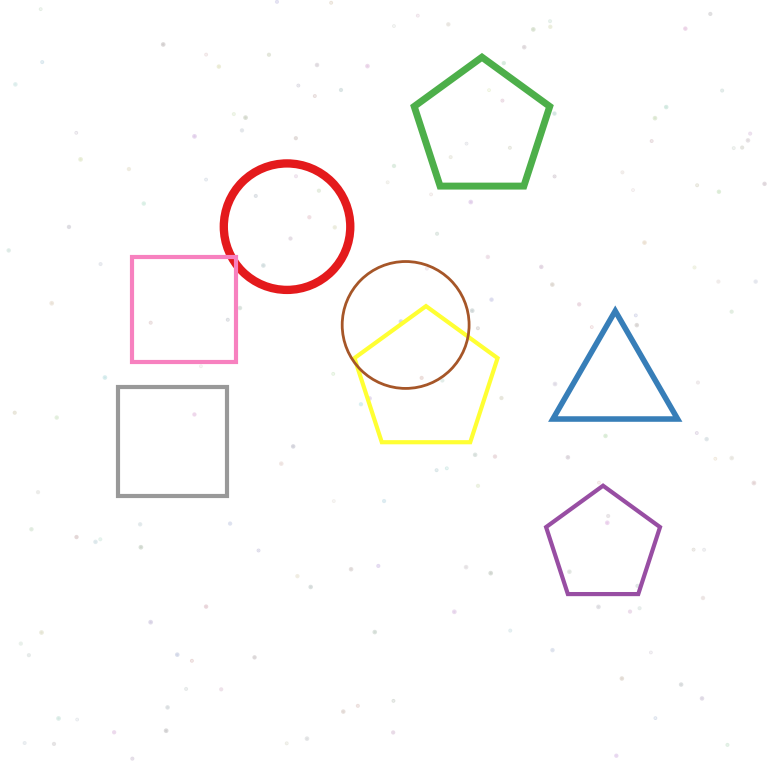[{"shape": "circle", "thickness": 3, "radius": 0.41, "center": [0.373, 0.706]}, {"shape": "triangle", "thickness": 2, "radius": 0.47, "center": [0.799, 0.503]}, {"shape": "pentagon", "thickness": 2.5, "radius": 0.46, "center": [0.626, 0.833]}, {"shape": "pentagon", "thickness": 1.5, "radius": 0.39, "center": [0.783, 0.291]}, {"shape": "pentagon", "thickness": 1.5, "radius": 0.49, "center": [0.553, 0.505]}, {"shape": "circle", "thickness": 1, "radius": 0.41, "center": [0.527, 0.578]}, {"shape": "square", "thickness": 1.5, "radius": 0.34, "center": [0.239, 0.598]}, {"shape": "square", "thickness": 1.5, "radius": 0.35, "center": [0.224, 0.427]}]